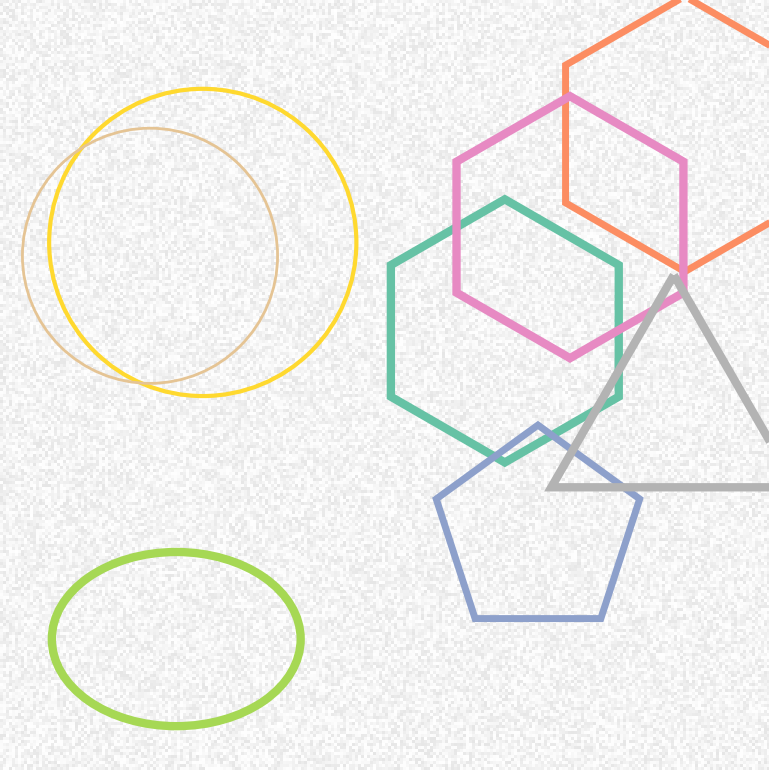[{"shape": "hexagon", "thickness": 3, "radius": 0.85, "center": [0.656, 0.57]}, {"shape": "hexagon", "thickness": 2.5, "radius": 0.89, "center": [0.889, 0.826]}, {"shape": "pentagon", "thickness": 2.5, "radius": 0.69, "center": [0.699, 0.309]}, {"shape": "hexagon", "thickness": 3, "radius": 0.85, "center": [0.74, 0.705]}, {"shape": "oval", "thickness": 3, "radius": 0.81, "center": [0.229, 0.17]}, {"shape": "circle", "thickness": 1.5, "radius": 1.0, "center": [0.263, 0.685]}, {"shape": "circle", "thickness": 1, "radius": 0.83, "center": [0.195, 0.668]}, {"shape": "triangle", "thickness": 3, "radius": 0.92, "center": [0.875, 0.459]}]